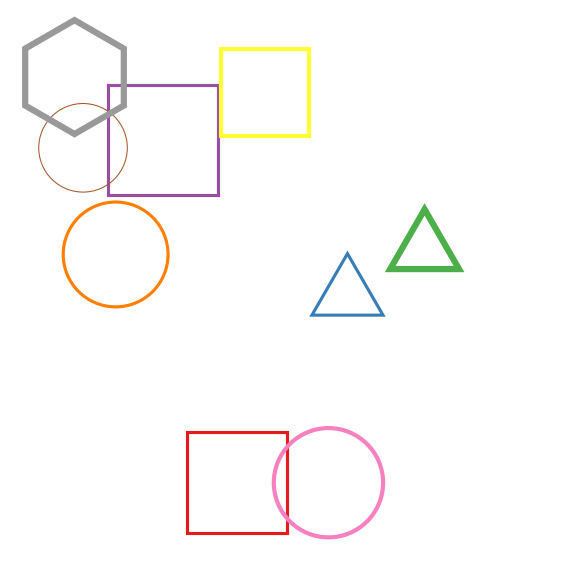[{"shape": "square", "thickness": 1.5, "radius": 0.43, "center": [0.411, 0.164]}, {"shape": "triangle", "thickness": 1.5, "radius": 0.36, "center": [0.602, 0.489]}, {"shape": "triangle", "thickness": 3, "radius": 0.34, "center": [0.735, 0.568]}, {"shape": "square", "thickness": 1.5, "radius": 0.48, "center": [0.282, 0.757]}, {"shape": "circle", "thickness": 1.5, "radius": 0.45, "center": [0.2, 0.559]}, {"shape": "square", "thickness": 2, "radius": 0.38, "center": [0.459, 0.839]}, {"shape": "circle", "thickness": 0.5, "radius": 0.38, "center": [0.144, 0.743]}, {"shape": "circle", "thickness": 2, "radius": 0.47, "center": [0.569, 0.163]}, {"shape": "hexagon", "thickness": 3, "radius": 0.49, "center": [0.129, 0.866]}]